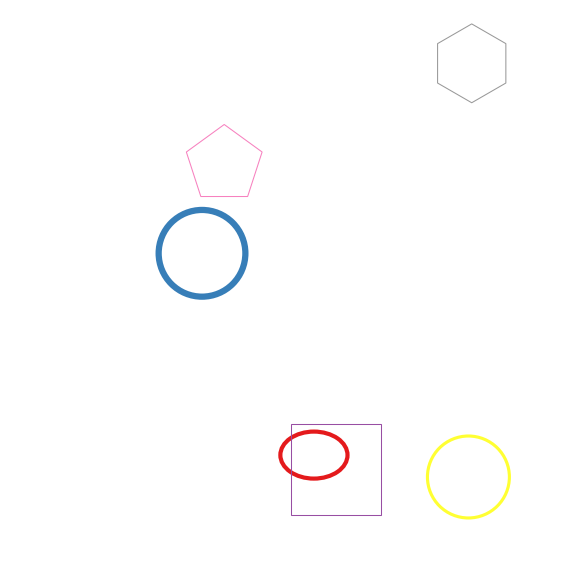[{"shape": "oval", "thickness": 2, "radius": 0.29, "center": [0.544, 0.211]}, {"shape": "circle", "thickness": 3, "radius": 0.38, "center": [0.35, 0.561]}, {"shape": "square", "thickness": 0.5, "radius": 0.39, "center": [0.582, 0.186]}, {"shape": "circle", "thickness": 1.5, "radius": 0.35, "center": [0.811, 0.173]}, {"shape": "pentagon", "thickness": 0.5, "radius": 0.34, "center": [0.388, 0.715]}, {"shape": "hexagon", "thickness": 0.5, "radius": 0.34, "center": [0.817, 0.889]}]